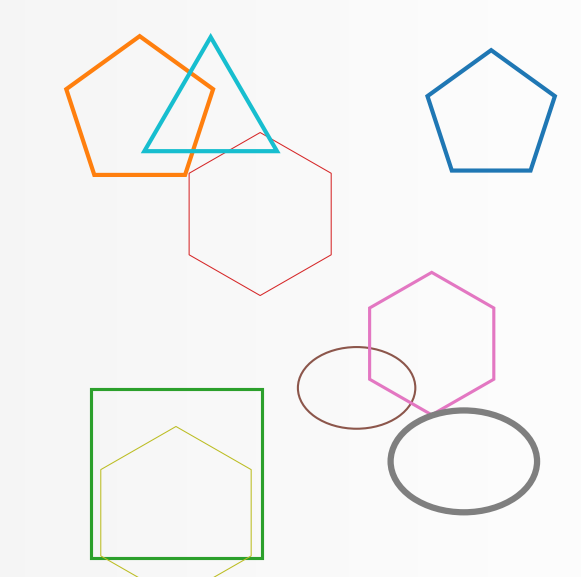[{"shape": "pentagon", "thickness": 2, "radius": 0.58, "center": [0.845, 0.797]}, {"shape": "pentagon", "thickness": 2, "radius": 0.66, "center": [0.24, 0.804]}, {"shape": "square", "thickness": 1.5, "radius": 0.74, "center": [0.303, 0.179]}, {"shape": "hexagon", "thickness": 0.5, "radius": 0.71, "center": [0.448, 0.629]}, {"shape": "oval", "thickness": 1, "radius": 0.51, "center": [0.614, 0.327]}, {"shape": "hexagon", "thickness": 1.5, "radius": 0.62, "center": [0.743, 0.404]}, {"shape": "oval", "thickness": 3, "radius": 0.63, "center": [0.798, 0.2]}, {"shape": "hexagon", "thickness": 0.5, "radius": 0.75, "center": [0.303, 0.111]}, {"shape": "triangle", "thickness": 2, "radius": 0.66, "center": [0.362, 0.803]}]